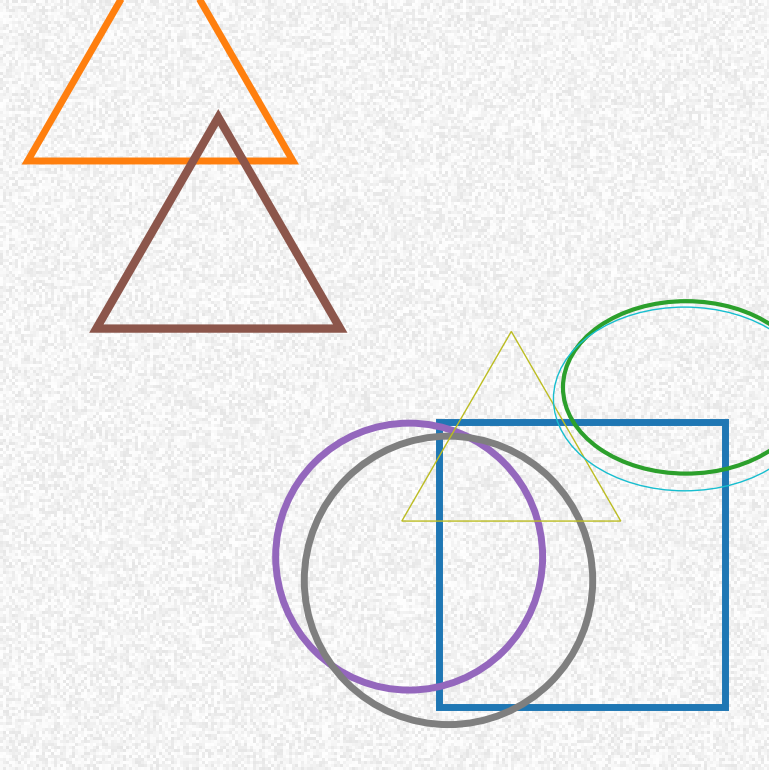[{"shape": "square", "thickness": 2.5, "radius": 0.93, "center": [0.756, 0.267]}, {"shape": "triangle", "thickness": 2.5, "radius": 0.99, "center": [0.208, 0.89]}, {"shape": "oval", "thickness": 1.5, "radius": 0.8, "center": [0.891, 0.497]}, {"shape": "circle", "thickness": 2.5, "radius": 0.87, "center": [0.531, 0.277]}, {"shape": "triangle", "thickness": 3, "radius": 0.91, "center": [0.284, 0.665]}, {"shape": "circle", "thickness": 2.5, "radius": 0.94, "center": [0.582, 0.246]}, {"shape": "triangle", "thickness": 0.5, "radius": 0.82, "center": [0.664, 0.405]}, {"shape": "oval", "thickness": 0.5, "radius": 0.85, "center": [0.889, 0.482]}]